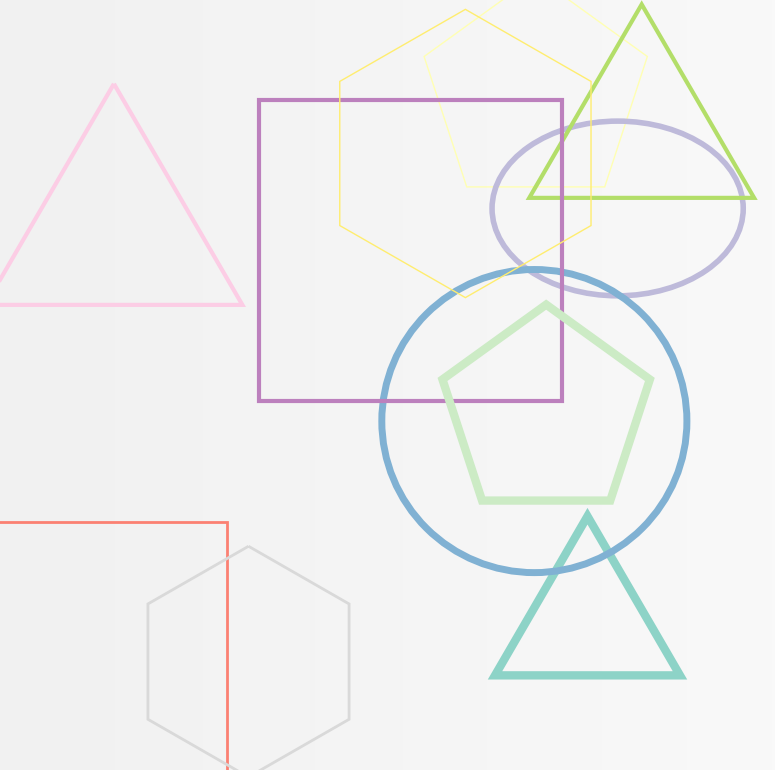[{"shape": "triangle", "thickness": 3, "radius": 0.69, "center": [0.758, 0.192]}, {"shape": "pentagon", "thickness": 0.5, "radius": 0.76, "center": [0.691, 0.88]}, {"shape": "oval", "thickness": 2, "radius": 0.81, "center": [0.797, 0.729]}, {"shape": "square", "thickness": 1, "radius": 0.87, "center": [0.12, 0.149]}, {"shape": "circle", "thickness": 2.5, "radius": 0.98, "center": [0.689, 0.453]}, {"shape": "triangle", "thickness": 1.5, "radius": 0.84, "center": [0.828, 0.827]}, {"shape": "triangle", "thickness": 1.5, "radius": 0.96, "center": [0.147, 0.7]}, {"shape": "hexagon", "thickness": 1, "radius": 0.75, "center": [0.321, 0.141]}, {"shape": "square", "thickness": 1.5, "radius": 0.98, "center": [0.53, 0.675]}, {"shape": "pentagon", "thickness": 3, "radius": 0.7, "center": [0.705, 0.464]}, {"shape": "hexagon", "thickness": 0.5, "radius": 0.94, "center": [0.601, 0.801]}]